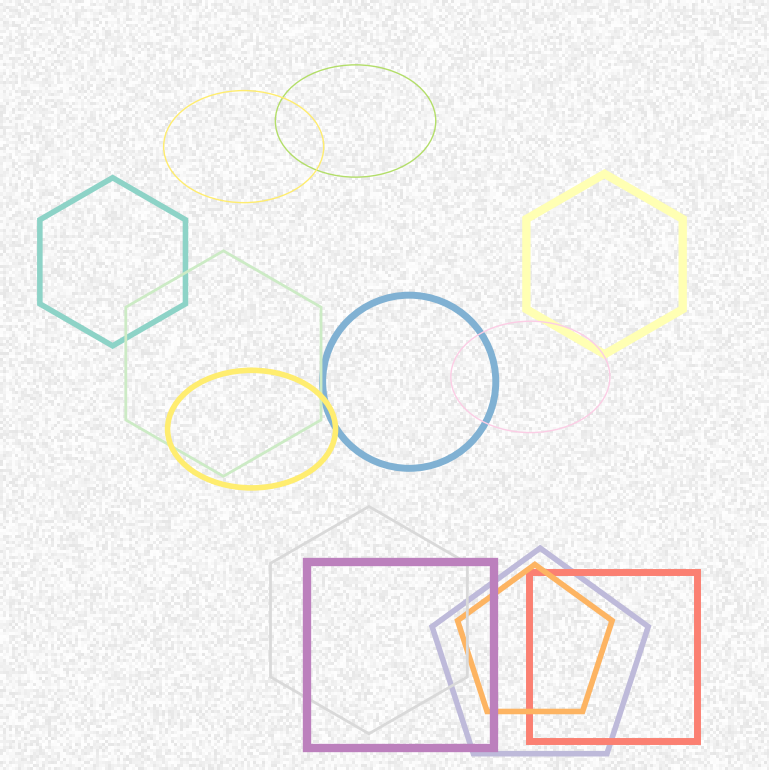[{"shape": "hexagon", "thickness": 2, "radius": 0.55, "center": [0.146, 0.66]}, {"shape": "hexagon", "thickness": 3, "radius": 0.59, "center": [0.785, 0.657]}, {"shape": "pentagon", "thickness": 2, "radius": 0.74, "center": [0.702, 0.141]}, {"shape": "square", "thickness": 2.5, "radius": 0.55, "center": [0.796, 0.147]}, {"shape": "circle", "thickness": 2.5, "radius": 0.56, "center": [0.531, 0.504]}, {"shape": "pentagon", "thickness": 2, "radius": 0.53, "center": [0.695, 0.161]}, {"shape": "oval", "thickness": 0.5, "radius": 0.52, "center": [0.462, 0.843]}, {"shape": "oval", "thickness": 0.5, "radius": 0.52, "center": [0.689, 0.511]}, {"shape": "hexagon", "thickness": 1, "radius": 0.74, "center": [0.479, 0.195]}, {"shape": "square", "thickness": 3, "radius": 0.61, "center": [0.52, 0.149]}, {"shape": "hexagon", "thickness": 1, "radius": 0.73, "center": [0.29, 0.528]}, {"shape": "oval", "thickness": 2, "radius": 0.55, "center": [0.327, 0.443]}, {"shape": "oval", "thickness": 0.5, "radius": 0.52, "center": [0.316, 0.81]}]